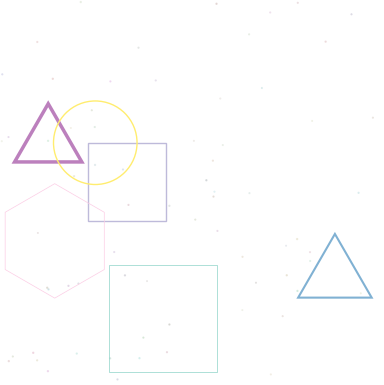[{"shape": "square", "thickness": 0.5, "radius": 0.7, "center": [0.424, 0.172]}, {"shape": "square", "thickness": 1, "radius": 0.51, "center": [0.331, 0.527]}, {"shape": "triangle", "thickness": 1.5, "radius": 0.55, "center": [0.87, 0.282]}, {"shape": "hexagon", "thickness": 0.5, "radius": 0.74, "center": [0.142, 0.374]}, {"shape": "triangle", "thickness": 2.5, "radius": 0.5, "center": [0.125, 0.63]}, {"shape": "circle", "thickness": 1, "radius": 0.54, "center": [0.247, 0.629]}]